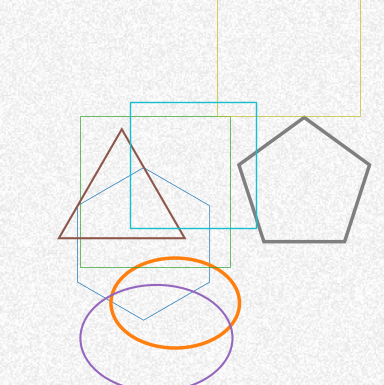[{"shape": "hexagon", "thickness": 0.5, "radius": 0.99, "center": [0.373, 0.366]}, {"shape": "oval", "thickness": 2.5, "radius": 0.83, "center": [0.455, 0.213]}, {"shape": "square", "thickness": 0.5, "radius": 0.98, "center": [0.403, 0.502]}, {"shape": "oval", "thickness": 1.5, "radius": 0.99, "center": [0.406, 0.122]}, {"shape": "triangle", "thickness": 1.5, "radius": 0.94, "center": [0.316, 0.476]}, {"shape": "pentagon", "thickness": 2.5, "radius": 0.89, "center": [0.79, 0.517]}, {"shape": "square", "thickness": 0.5, "radius": 0.93, "center": [0.75, 0.885]}, {"shape": "square", "thickness": 1, "radius": 0.81, "center": [0.501, 0.571]}]